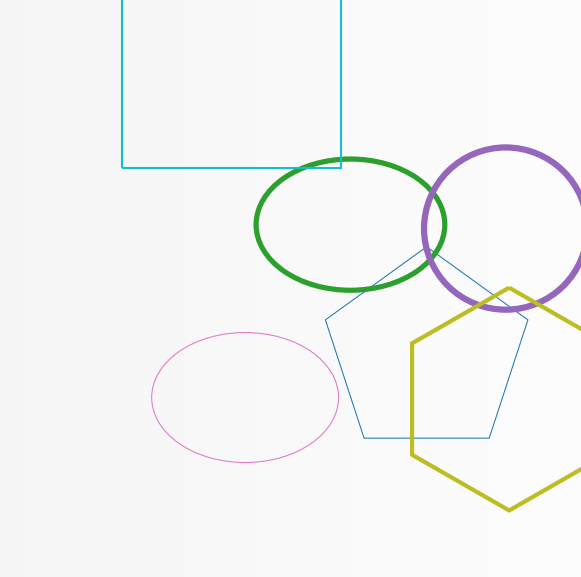[{"shape": "pentagon", "thickness": 0.5, "radius": 0.92, "center": [0.734, 0.389]}, {"shape": "oval", "thickness": 2.5, "radius": 0.81, "center": [0.603, 0.61]}, {"shape": "circle", "thickness": 3, "radius": 0.7, "center": [0.87, 0.603]}, {"shape": "oval", "thickness": 0.5, "radius": 0.8, "center": [0.422, 0.311]}, {"shape": "hexagon", "thickness": 2, "radius": 0.96, "center": [0.876, 0.308]}, {"shape": "square", "thickness": 1, "radius": 0.94, "center": [0.398, 0.897]}]